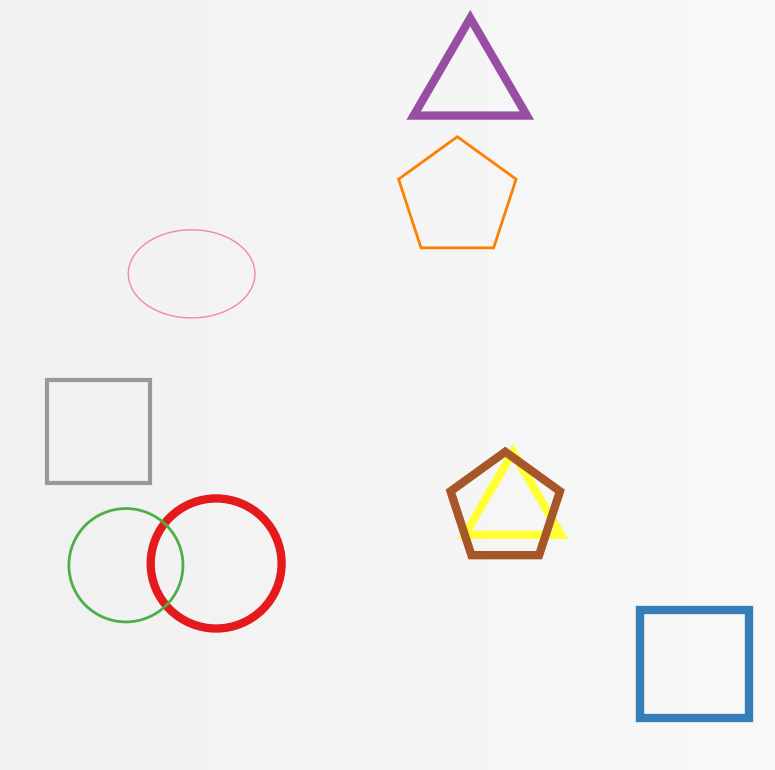[{"shape": "circle", "thickness": 3, "radius": 0.42, "center": [0.279, 0.268]}, {"shape": "square", "thickness": 3, "radius": 0.35, "center": [0.897, 0.138]}, {"shape": "circle", "thickness": 1, "radius": 0.37, "center": [0.162, 0.266]}, {"shape": "triangle", "thickness": 3, "radius": 0.42, "center": [0.607, 0.892]}, {"shape": "pentagon", "thickness": 1, "radius": 0.4, "center": [0.59, 0.743]}, {"shape": "triangle", "thickness": 3, "radius": 0.36, "center": [0.662, 0.341]}, {"shape": "pentagon", "thickness": 3, "radius": 0.37, "center": [0.652, 0.339]}, {"shape": "oval", "thickness": 0.5, "radius": 0.41, "center": [0.247, 0.644]}, {"shape": "square", "thickness": 1.5, "radius": 0.33, "center": [0.127, 0.44]}]